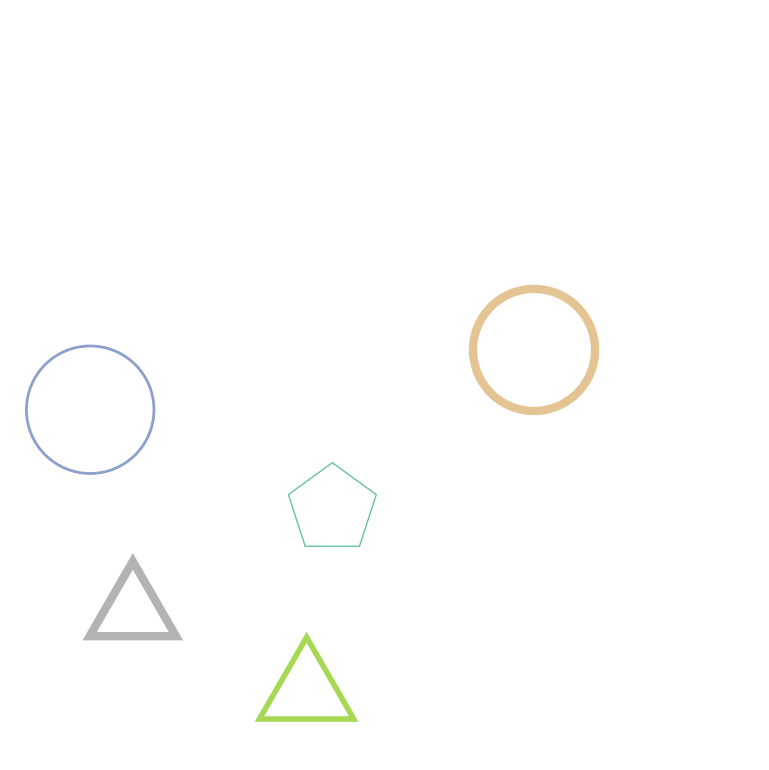[{"shape": "pentagon", "thickness": 0.5, "radius": 0.3, "center": [0.432, 0.339]}, {"shape": "circle", "thickness": 1, "radius": 0.41, "center": [0.117, 0.468]}, {"shape": "triangle", "thickness": 2, "radius": 0.35, "center": [0.398, 0.102]}, {"shape": "circle", "thickness": 3, "radius": 0.4, "center": [0.694, 0.546]}, {"shape": "triangle", "thickness": 3, "radius": 0.32, "center": [0.172, 0.206]}]